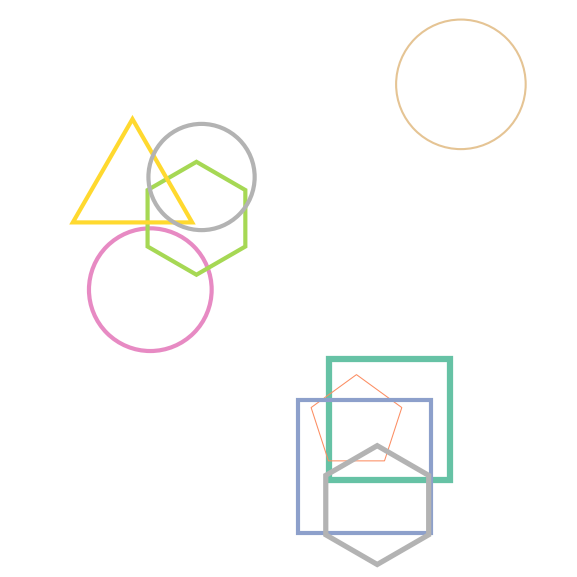[{"shape": "square", "thickness": 3, "radius": 0.52, "center": [0.674, 0.273]}, {"shape": "pentagon", "thickness": 0.5, "radius": 0.41, "center": [0.617, 0.268]}, {"shape": "square", "thickness": 2, "radius": 0.58, "center": [0.631, 0.191]}, {"shape": "circle", "thickness": 2, "radius": 0.53, "center": [0.26, 0.498]}, {"shape": "hexagon", "thickness": 2, "radius": 0.49, "center": [0.34, 0.621]}, {"shape": "triangle", "thickness": 2, "radius": 0.6, "center": [0.229, 0.674]}, {"shape": "circle", "thickness": 1, "radius": 0.56, "center": [0.798, 0.853]}, {"shape": "hexagon", "thickness": 2.5, "radius": 0.51, "center": [0.653, 0.125]}, {"shape": "circle", "thickness": 2, "radius": 0.46, "center": [0.349, 0.693]}]